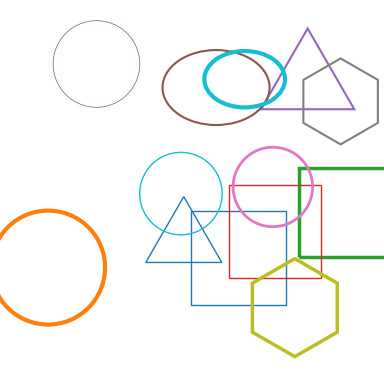[{"shape": "square", "thickness": 1, "radius": 0.61, "center": [0.62, 0.33]}, {"shape": "triangle", "thickness": 1, "radius": 0.57, "center": [0.477, 0.375]}, {"shape": "circle", "thickness": 3, "radius": 0.74, "center": [0.125, 0.305]}, {"shape": "square", "thickness": 2.5, "radius": 0.58, "center": [0.893, 0.448]}, {"shape": "square", "thickness": 1, "radius": 0.6, "center": [0.714, 0.399]}, {"shape": "triangle", "thickness": 1.5, "radius": 0.7, "center": [0.799, 0.786]}, {"shape": "oval", "thickness": 1.5, "radius": 0.7, "center": [0.561, 0.773]}, {"shape": "circle", "thickness": 0.5, "radius": 0.56, "center": [0.251, 0.834]}, {"shape": "circle", "thickness": 2, "radius": 0.52, "center": [0.709, 0.514]}, {"shape": "hexagon", "thickness": 1.5, "radius": 0.56, "center": [0.885, 0.737]}, {"shape": "hexagon", "thickness": 2.5, "radius": 0.64, "center": [0.766, 0.201]}, {"shape": "oval", "thickness": 3, "radius": 0.52, "center": [0.636, 0.794]}, {"shape": "circle", "thickness": 1, "radius": 0.54, "center": [0.47, 0.497]}]